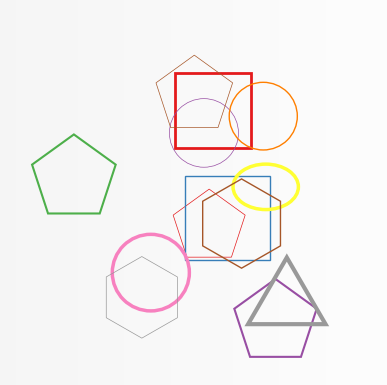[{"shape": "pentagon", "thickness": 0.5, "radius": 0.49, "center": [0.54, 0.411]}, {"shape": "square", "thickness": 2, "radius": 0.49, "center": [0.549, 0.713]}, {"shape": "square", "thickness": 1, "radius": 0.55, "center": [0.587, 0.434]}, {"shape": "pentagon", "thickness": 1.5, "radius": 0.57, "center": [0.191, 0.537]}, {"shape": "pentagon", "thickness": 1.5, "radius": 0.56, "center": [0.711, 0.164]}, {"shape": "circle", "thickness": 0.5, "radius": 0.45, "center": [0.526, 0.655]}, {"shape": "circle", "thickness": 1, "radius": 0.44, "center": [0.679, 0.698]}, {"shape": "oval", "thickness": 2.5, "radius": 0.42, "center": [0.686, 0.515]}, {"shape": "hexagon", "thickness": 1, "radius": 0.58, "center": [0.623, 0.419]}, {"shape": "pentagon", "thickness": 0.5, "radius": 0.52, "center": [0.501, 0.753]}, {"shape": "circle", "thickness": 2.5, "radius": 0.5, "center": [0.389, 0.292]}, {"shape": "triangle", "thickness": 3, "radius": 0.58, "center": [0.74, 0.216]}, {"shape": "hexagon", "thickness": 0.5, "radius": 0.53, "center": [0.366, 0.228]}]